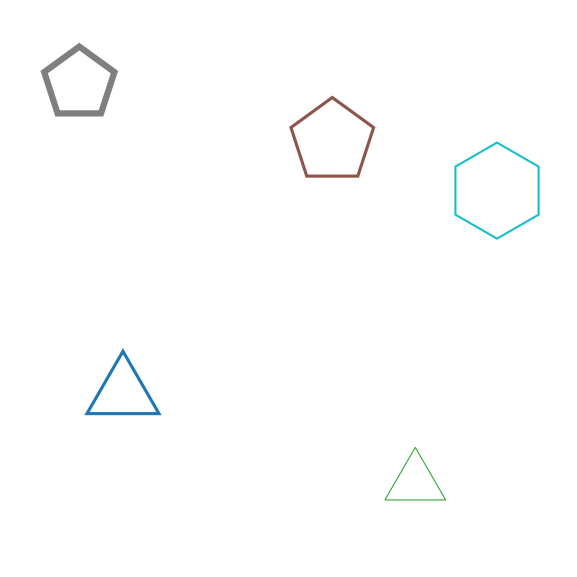[{"shape": "triangle", "thickness": 1.5, "radius": 0.36, "center": [0.213, 0.319]}, {"shape": "triangle", "thickness": 0.5, "radius": 0.3, "center": [0.719, 0.164]}, {"shape": "pentagon", "thickness": 1.5, "radius": 0.38, "center": [0.575, 0.755]}, {"shape": "pentagon", "thickness": 3, "radius": 0.32, "center": [0.137, 0.855]}, {"shape": "hexagon", "thickness": 1, "radius": 0.42, "center": [0.861, 0.669]}]